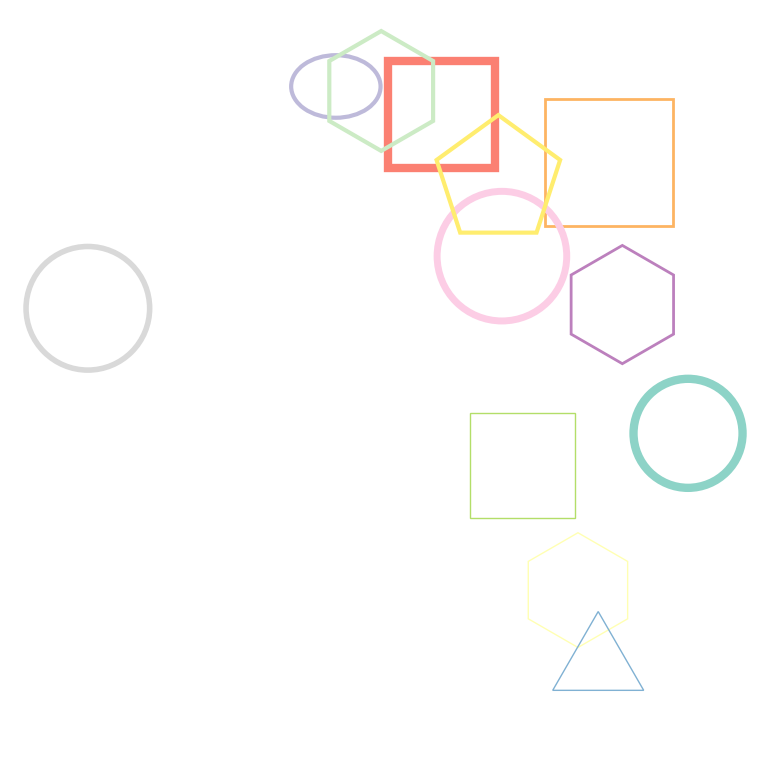[{"shape": "circle", "thickness": 3, "radius": 0.35, "center": [0.894, 0.437]}, {"shape": "hexagon", "thickness": 0.5, "radius": 0.37, "center": [0.751, 0.234]}, {"shape": "oval", "thickness": 1.5, "radius": 0.29, "center": [0.436, 0.888]}, {"shape": "square", "thickness": 3, "radius": 0.35, "center": [0.573, 0.852]}, {"shape": "triangle", "thickness": 0.5, "radius": 0.34, "center": [0.777, 0.138]}, {"shape": "square", "thickness": 1, "radius": 0.41, "center": [0.791, 0.789]}, {"shape": "square", "thickness": 0.5, "radius": 0.34, "center": [0.679, 0.396]}, {"shape": "circle", "thickness": 2.5, "radius": 0.42, "center": [0.652, 0.667]}, {"shape": "circle", "thickness": 2, "radius": 0.4, "center": [0.114, 0.6]}, {"shape": "hexagon", "thickness": 1, "radius": 0.38, "center": [0.808, 0.604]}, {"shape": "hexagon", "thickness": 1.5, "radius": 0.39, "center": [0.495, 0.882]}, {"shape": "pentagon", "thickness": 1.5, "radius": 0.42, "center": [0.647, 0.766]}]